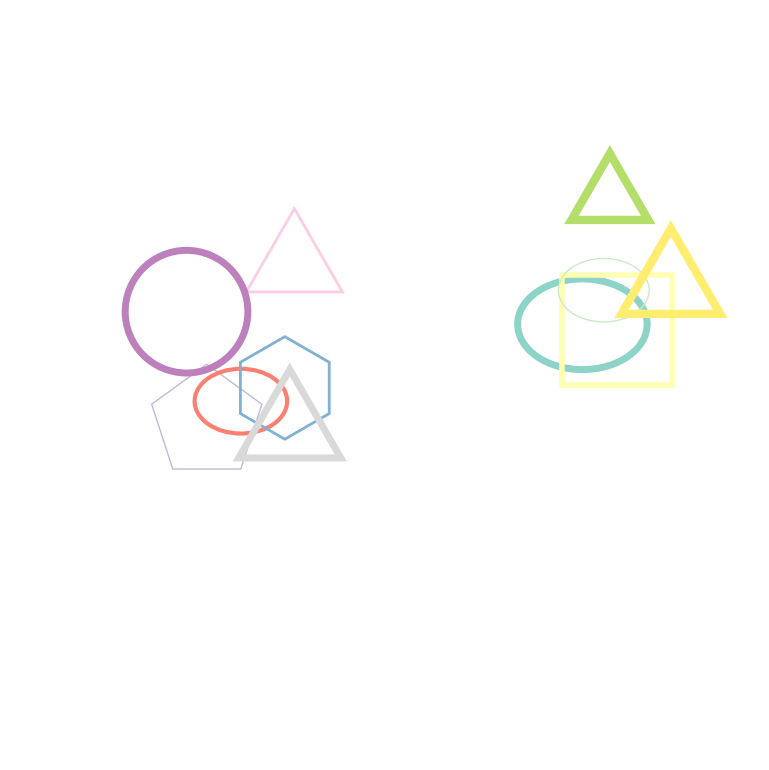[{"shape": "oval", "thickness": 2.5, "radius": 0.42, "center": [0.756, 0.579]}, {"shape": "square", "thickness": 2, "radius": 0.36, "center": [0.802, 0.571]}, {"shape": "pentagon", "thickness": 0.5, "radius": 0.38, "center": [0.269, 0.452]}, {"shape": "oval", "thickness": 1.5, "radius": 0.3, "center": [0.313, 0.479]}, {"shape": "hexagon", "thickness": 1, "radius": 0.33, "center": [0.37, 0.496]}, {"shape": "triangle", "thickness": 3, "radius": 0.29, "center": [0.792, 0.743]}, {"shape": "triangle", "thickness": 1, "radius": 0.36, "center": [0.382, 0.657]}, {"shape": "triangle", "thickness": 2.5, "radius": 0.38, "center": [0.376, 0.444]}, {"shape": "circle", "thickness": 2.5, "radius": 0.4, "center": [0.242, 0.595]}, {"shape": "oval", "thickness": 0.5, "radius": 0.29, "center": [0.784, 0.623]}, {"shape": "triangle", "thickness": 3, "radius": 0.37, "center": [0.871, 0.629]}]